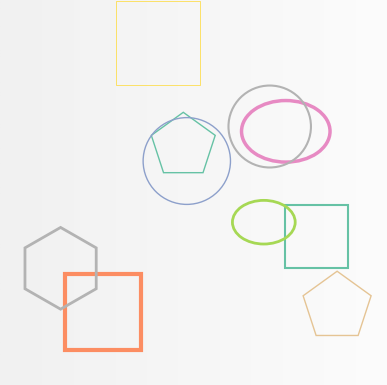[{"shape": "pentagon", "thickness": 1, "radius": 0.43, "center": [0.473, 0.622]}, {"shape": "square", "thickness": 1.5, "radius": 0.41, "center": [0.817, 0.386]}, {"shape": "square", "thickness": 3, "radius": 0.49, "center": [0.267, 0.189]}, {"shape": "circle", "thickness": 1, "radius": 0.56, "center": [0.482, 0.582]}, {"shape": "oval", "thickness": 2.5, "radius": 0.57, "center": [0.738, 0.659]}, {"shape": "oval", "thickness": 2, "radius": 0.41, "center": [0.681, 0.423]}, {"shape": "square", "thickness": 0.5, "radius": 0.54, "center": [0.408, 0.888]}, {"shape": "pentagon", "thickness": 1, "radius": 0.46, "center": [0.87, 0.203]}, {"shape": "hexagon", "thickness": 2, "radius": 0.53, "center": [0.156, 0.303]}, {"shape": "circle", "thickness": 1.5, "radius": 0.53, "center": [0.696, 0.671]}]